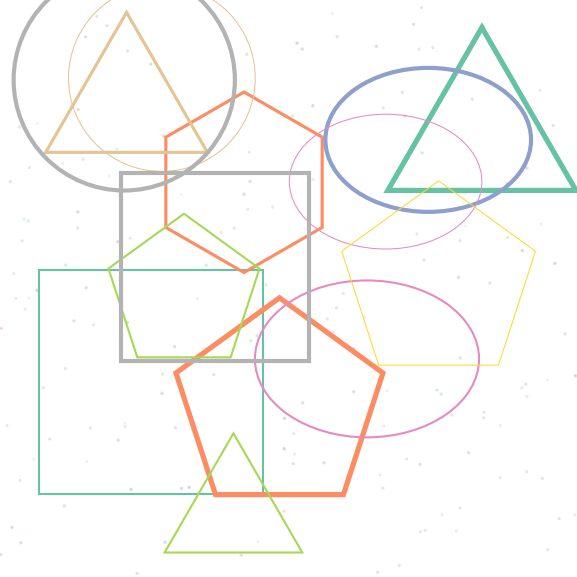[{"shape": "triangle", "thickness": 2.5, "radius": 0.94, "center": [0.834, 0.763]}, {"shape": "square", "thickness": 1, "radius": 0.97, "center": [0.262, 0.337]}, {"shape": "pentagon", "thickness": 2.5, "radius": 0.94, "center": [0.484, 0.295]}, {"shape": "hexagon", "thickness": 1.5, "radius": 0.78, "center": [0.423, 0.683]}, {"shape": "oval", "thickness": 2, "radius": 0.89, "center": [0.741, 0.757]}, {"shape": "oval", "thickness": 0.5, "radius": 0.83, "center": [0.668, 0.685]}, {"shape": "oval", "thickness": 1, "radius": 0.97, "center": [0.635, 0.378]}, {"shape": "triangle", "thickness": 1, "radius": 0.69, "center": [0.404, 0.111]}, {"shape": "pentagon", "thickness": 1, "radius": 0.69, "center": [0.319, 0.492]}, {"shape": "pentagon", "thickness": 0.5, "radius": 0.88, "center": [0.759, 0.51]}, {"shape": "triangle", "thickness": 1.5, "radius": 0.81, "center": [0.219, 0.816]}, {"shape": "circle", "thickness": 0.5, "radius": 0.81, "center": [0.28, 0.864]}, {"shape": "circle", "thickness": 2, "radius": 0.96, "center": [0.215, 0.861]}, {"shape": "square", "thickness": 2, "radius": 0.81, "center": [0.372, 0.537]}]